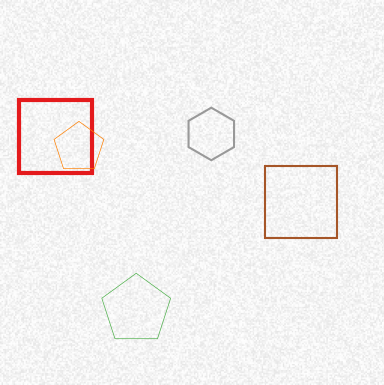[{"shape": "square", "thickness": 3, "radius": 0.47, "center": [0.144, 0.646]}, {"shape": "pentagon", "thickness": 0.5, "radius": 0.47, "center": [0.354, 0.196]}, {"shape": "pentagon", "thickness": 0.5, "radius": 0.34, "center": [0.205, 0.617]}, {"shape": "square", "thickness": 1.5, "radius": 0.47, "center": [0.782, 0.476]}, {"shape": "hexagon", "thickness": 1.5, "radius": 0.34, "center": [0.549, 0.652]}]